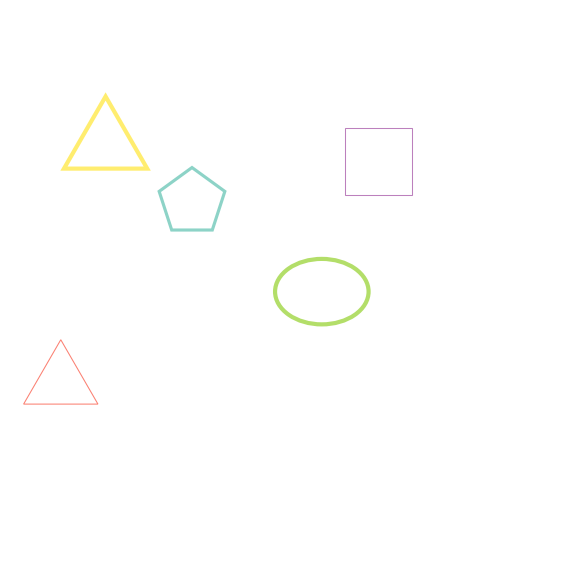[{"shape": "pentagon", "thickness": 1.5, "radius": 0.3, "center": [0.332, 0.649]}, {"shape": "triangle", "thickness": 0.5, "radius": 0.37, "center": [0.105, 0.337]}, {"shape": "oval", "thickness": 2, "radius": 0.4, "center": [0.557, 0.494]}, {"shape": "square", "thickness": 0.5, "radius": 0.29, "center": [0.656, 0.719]}, {"shape": "triangle", "thickness": 2, "radius": 0.42, "center": [0.183, 0.749]}]